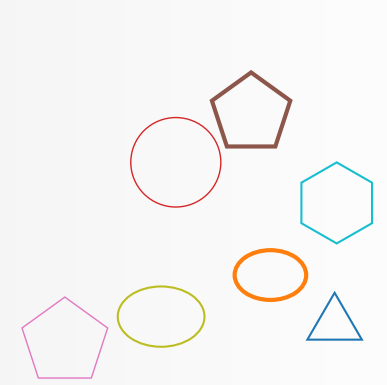[{"shape": "triangle", "thickness": 1.5, "radius": 0.41, "center": [0.864, 0.158]}, {"shape": "oval", "thickness": 3, "radius": 0.46, "center": [0.698, 0.286]}, {"shape": "circle", "thickness": 1, "radius": 0.58, "center": [0.454, 0.578]}, {"shape": "pentagon", "thickness": 3, "radius": 0.53, "center": [0.648, 0.706]}, {"shape": "pentagon", "thickness": 1, "radius": 0.58, "center": [0.167, 0.112]}, {"shape": "oval", "thickness": 1.5, "radius": 0.56, "center": [0.416, 0.178]}, {"shape": "hexagon", "thickness": 1.5, "radius": 0.53, "center": [0.869, 0.473]}]